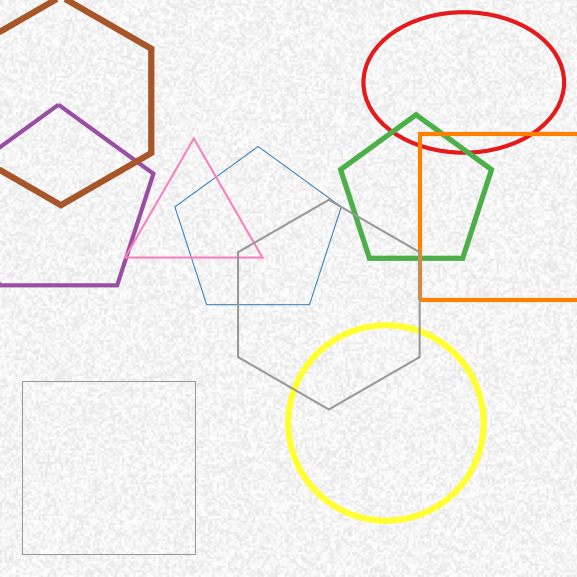[{"shape": "oval", "thickness": 2, "radius": 0.87, "center": [0.803, 0.856]}, {"shape": "pentagon", "thickness": 0.5, "radius": 0.76, "center": [0.447, 0.594]}, {"shape": "pentagon", "thickness": 2.5, "radius": 0.69, "center": [0.72, 0.663]}, {"shape": "pentagon", "thickness": 2, "radius": 0.86, "center": [0.101, 0.645]}, {"shape": "square", "thickness": 2, "radius": 0.72, "center": [0.871, 0.624]}, {"shape": "circle", "thickness": 3, "radius": 0.85, "center": [0.668, 0.267]}, {"shape": "hexagon", "thickness": 3, "radius": 0.9, "center": [0.106, 0.824]}, {"shape": "triangle", "thickness": 1, "radius": 0.69, "center": [0.336, 0.622]}, {"shape": "square", "thickness": 0.5, "radius": 0.75, "center": [0.188, 0.19]}, {"shape": "hexagon", "thickness": 1, "radius": 0.91, "center": [0.569, 0.472]}]